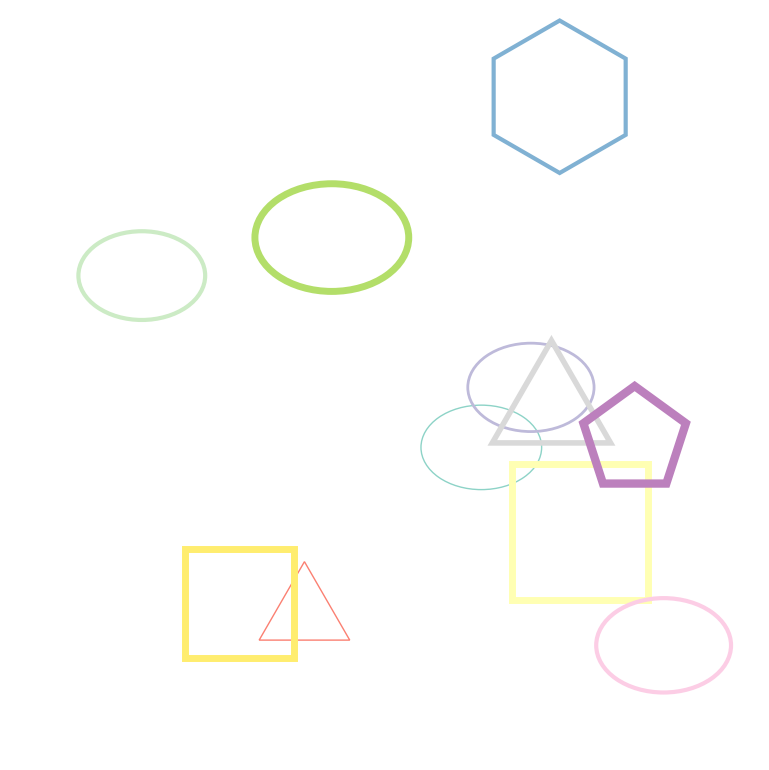[{"shape": "oval", "thickness": 0.5, "radius": 0.39, "center": [0.625, 0.419]}, {"shape": "square", "thickness": 2.5, "radius": 0.44, "center": [0.753, 0.309]}, {"shape": "oval", "thickness": 1, "radius": 0.41, "center": [0.69, 0.497]}, {"shape": "triangle", "thickness": 0.5, "radius": 0.34, "center": [0.395, 0.203]}, {"shape": "hexagon", "thickness": 1.5, "radius": 0.49, "center": [0.727, 0.874]}, {"shape": "oval", "thickness": 2.5, "radius": 0.5, "center": [0.431, 0.691]}, {"shape": "oval", "thickness": 1.5, "radius": 0.44, "center": [0.862, 0.162]}, {"shape": "triangle", "thickness": 2, "radius": 0.44, "center": [0.716, 0.469]}, {"shape": "pentagon", "thickness": 3, "radius": 0.35, "center": [0.824, 0.429]}, {"shape": "oval", "thickness": 1.5, "radius": 0.41, "center": [0.184, 0.642]}, {"shape": "square", "thickness": 2.5, "radius": 0.35, "center": [0.311, 0.216]}]